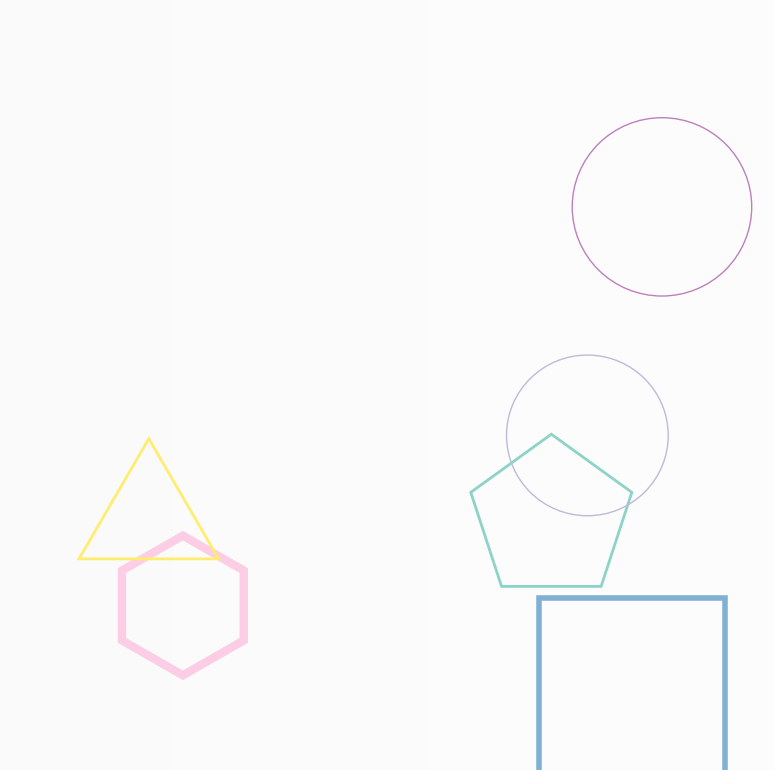[{"shape": "pentagon", "thickness": 1, "radius": 0.55, "center": [0.711, 0.327]}, {"shape": "circle", "thickness": 0.5, "radius": 0.52, "center": [0.758, 0.435]}, {"shape": "square", "thickness": 2, "radius": 0.6, "center": [0.815, 0.104]}, {"shape": "hexagon", "thickness": 3, "radius": 0.45, "center": [0.236, 0.214]}, {"shape": "circle", "thickness": 0.5, "radius": 0.58, "center": [0.854, 0.731]}, {"shape": "triangle", "thickness": 1, "radius": 0.52, "center": [0.192, 0.326]}]